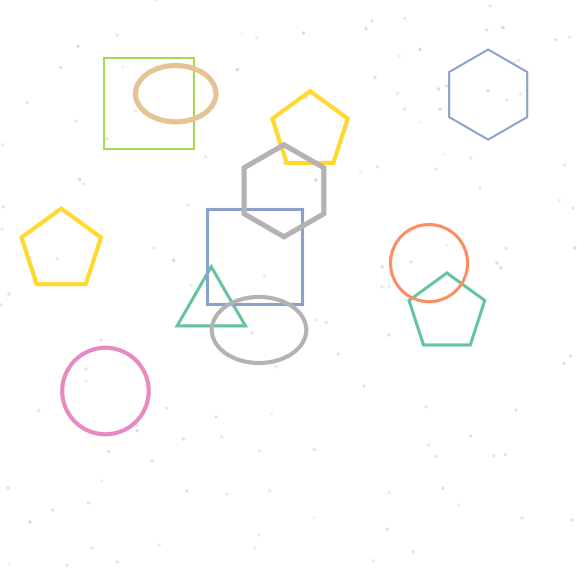[{"shape": "triangle", "thickness": 1.5, "radius": 0.34, "center": [0.366, 0.469]}, {"shape": "pentagon", "thickness": 1.5, "radius": 0.34, "center": [0.774, 0.458]}, {"shape": "circle", "thickness": 1.5, "radius": 0.33, "center": [0.743, 0.544]}, {"shape": "square", "thickness": 1.5, "radius": 0.41, "center": [0.44, 0.555]}, {"shape": "hexagon", "thickness": 1, "radius": 0.39, "center": [0.845, 0.835]}, {"shape": "circle", "thickness": 2, "radius": 0.37, "center": [0.183, 0.322]}, {"shape": "square", "thickness": 1, "radius": 0.39, "center": [0.258, 0.82]}, {"shape": "pentagon", "thickness": 2, "radius": 0.36, "center": [0.106, 0.566]}, {"shape": "pentagon", "thickness": 2, "radius": 0.34, "center": [0.537, 0.773]}, {"shape": "oval", "thickness": 2.5, "radius": 0.35, "center": [0.304, 0.837]}, {"shape": "hexagon", "thickness": 2.5, "radius": 0.4, "center": [0.492, 0.669]}, {"shape": "oval", "thickness": 2, "radius": 0.41, "center": [0.449, 0.428]}]